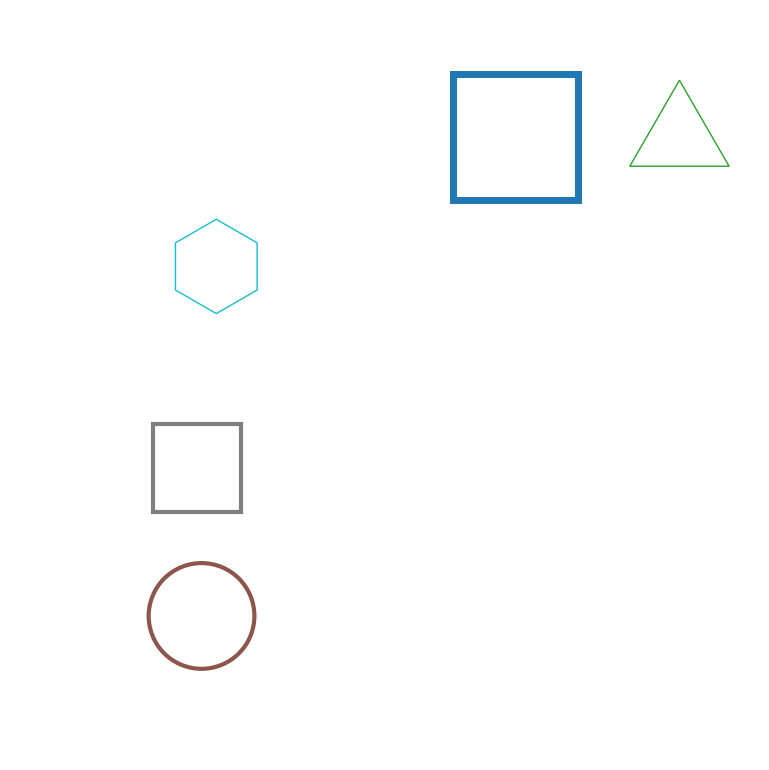[{"shape": "square", "thickness": 2.5, "radius": 0.41, "center": [0.669, 0.822]}, {"shape": "triangle", "thickness": 0.5, "radius": 0.37, "center": [0.882, 0.821]}, {"shape": "circle", "thickness": 1.5, "radius": 0.34, "center": [0.262, 0.2]}, {"shape": "square", "thickness": 1.5, "radius": 0.29, "center": [0.255, 0.392]}, {"shape": "hexagon", "thickness": 0.5, "radius": 0.31, "center": [0.281, 0.654]}]